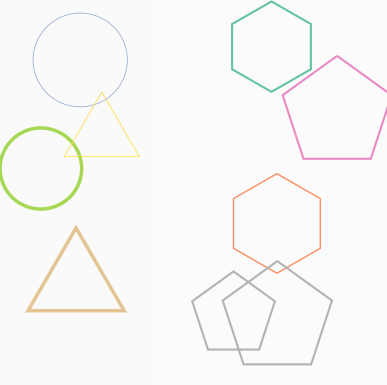[{"shape": "hexagon", "thickness": 1.5, "radius": 0.59, "center": [0.701, 0.879]}, {"shape": "hexagon", "thickness": 1, "radius": 0.65, "center": [0.715, 0.42]}, {"shape": "circle", "thickness": 0.5, "radius": 0.61, "center": [0.207, 0.844]}, {"shape": "pentagon", "thickness": 1.5, "radius": 0.74, "center": [0.87, 0.707]}, {"shape": "circle", "thickness": 2.5, "radius": 0.53, "center": [0.105, 0.562]}, {"shape": "triangle", "thickness": 0.5, "radius": 0.56, "center": [0.263, 0.649]}, {"shape": "triangle", "thickness": 2.5, "radius": 0.72, "center": [0.196, 0.265]}, {"shape": "pentagon", "thickness": 1.5, "radius": 0.56, "center": [0.603, 0.183]}, {"shape": "pentagon", "thickness": 1.5, "radius": 0.74, "center": [0.716, 0.174]}]